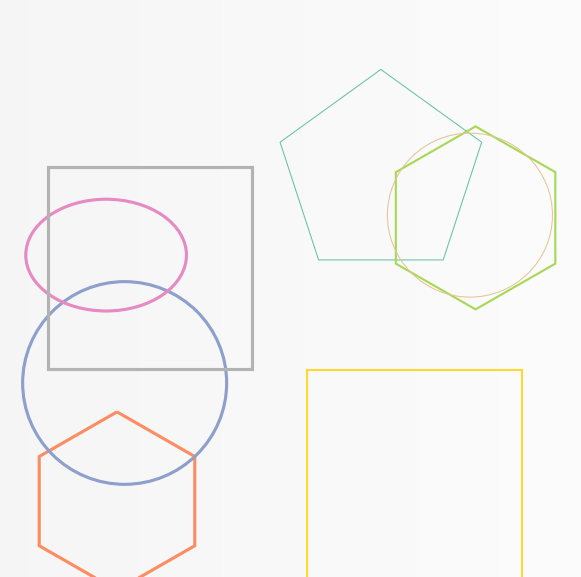[{"shape": "pentagon", "thickness": 0.5, "radius": 0.91, "center": [0.655, 0.697]}, {"shape": "hexagon", "thickness": 1.5, "radius": 0.77, "center": [0.201, 0.131]}, {"shape": "circle", "thickness": 1.5, "radius": 0.88, "center": [0.214, 0.336]}, {"shape": "oval", "thickness": 1.5, "radius": 0.69, "center": [0.183, 0.557]}, {"shape": "hexagon", "thickness": 1, "radius": 0.79, "center": [0.818, 0.622]}, {"shape": "square", "thickness": 1, "radius": 0.92, "center": [0.713, 0.174]}, {"shape": "circle", "thickness": 0.5, "radius": 0.71, "center": [0.808, 0.627]}, {"shape": "square", "thickness": 1.5, "radius": 0.87, "center": [0.258, 0.536]}]